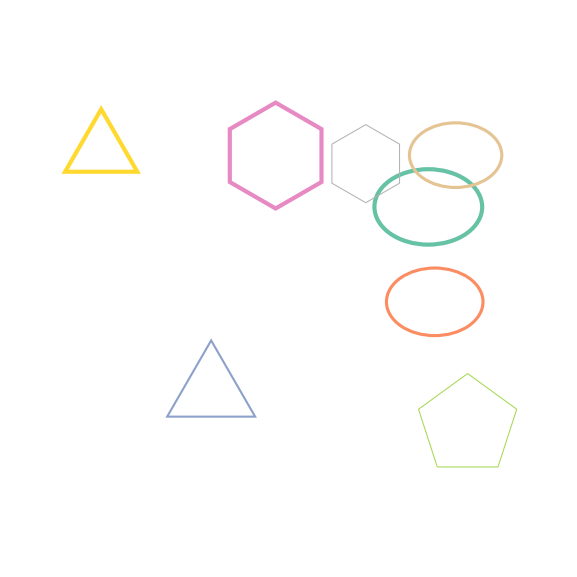[{"shape": "oval", "thickness": 2, "radius": 0.47, "center": [0.742, 0.641]}, {"shape": "oval", "thickness": 1.5, "radius": 0.42, "center": [0.753, 0.476]}, {"shape": "triangle", "thickness": 1, "radius": 0.44, "center": [0.366, 0.322]}, {"shape": "hexagon", "thickness": 2, "radius": 0.46, "center": [0.477, 0.73]}, {"shape": "pentagon", "thickness": 0.5, "radius": 0.45, "center": [0.81, 0.263]}, {"shape": "triangle", "thickness": 2, "radius": 0.36, "center": [0.175, 0.738]}, {"shape": "oval", "thickness": 1.5, "radius": 0.4, "center": [0.789, 0.73]}, {"shape": "hexagon", "thickness": 0.5, "radius": 0.34, "center": [0.633, 0.716]}]